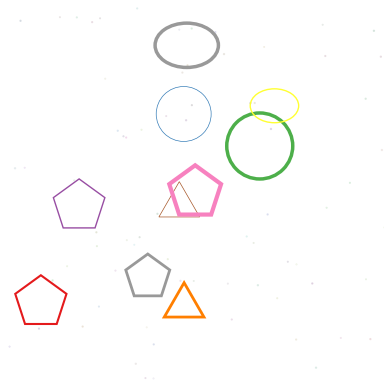[{"shape": "pentagon", "thickness": 1.5, "radius": 0.35, "center": [0.106, 0.215]}, {"shape": "circle", "thickness": 0.5, "radius": 0.36, "center": [0.477, 0.704]}, {"shape": "circle", "thickness": 2.5, "radius": 0.43, "center": [0.675, 0.621]}, {"shape": "pentagon", "thickness": 1, "radius": 0.35, "center": [0.206, 0.465]}, {"shape": "triangle", "thickness": 2, "radius": 0.3, "center": [0.478, 0.206]}, {"shape": "oval", "thickness": 1, "radius": 0.31, "center": [0.713, 0.725]}, {"shape": "triangle", "thickness": 0.5, "radius": 0.31, "center": [0.466, 0.467]}, {"shape": "pentagon", "thickness": 3, "radius": 0.35, "center": [0.507, 0.5]}, {"shape": "pentagon", "thickness": 2, "radius": 0.3, "center": [0.384, 0.28]}, {"shape": "oval", "thickness": 2.5, "radius": 0.41, "center": [0.485, 0.882]}]